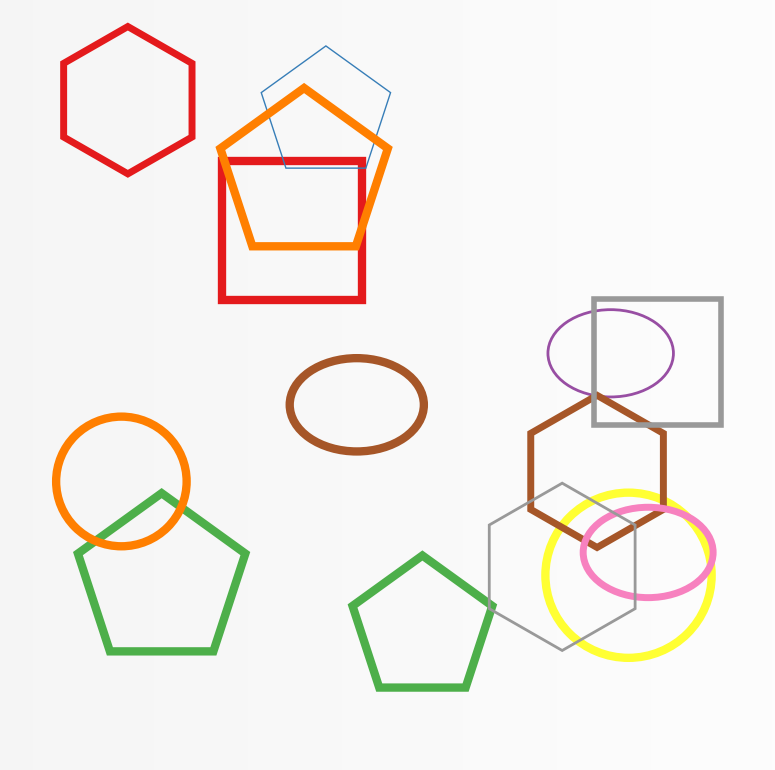[{"shape": "hexagon", "thickness": 2.5, "radius": 0.48, "center": [0.165, 0.87]}, {"shape": "square", "thickness": 3, "radius": 0.45, "center": [0.377, 0.701]}, {"shape": "pentagon", "thickness": 0.5, "radius": 0.44, "center": [0.421, 0.853]}, {"shape": "pentagon", "thickness": 3, "radius": 0.47, "center": [0.545, 0.184]}, {"shape": "pentagon", "thickness": 3, "radius": 0.57, "center": [0.209, 0.246]}, {"shape": "oval", "thickness": 1, "radius": 0.4, "center": [0.788, 0.541]}, {"shape": "pentagon", "thickness": 3, "radius": 0.57, "center": [0.392, 0.772]}, {"shape": "circle", "thickness": 3, "radius": 0.42, "center": [0.157, 0.375]}, {"shape": "circle", "thickness": 3, "radius": 0.54, "center": [0.811, 0.253]}, {"shape": "hexagon", "thickness": 2.5, "radius": 0.49, "center": [0.77, 0.388]}, {"shape": "oval", "thickness": 3, "radius": 0.43, "center": [0.46, 0.474]}, {"shape": "oval", "thickness": 2.5, "radius": 0.42, "center": [0.836, 0.283]}, {"shape": "square", "thickness": 2, "radius": 0.41, "center": [0.849, 0.53]}, {"shape": "hexagon", "thickness": 1, "radius": 0.54, "center": [0.725, 0.264]}]